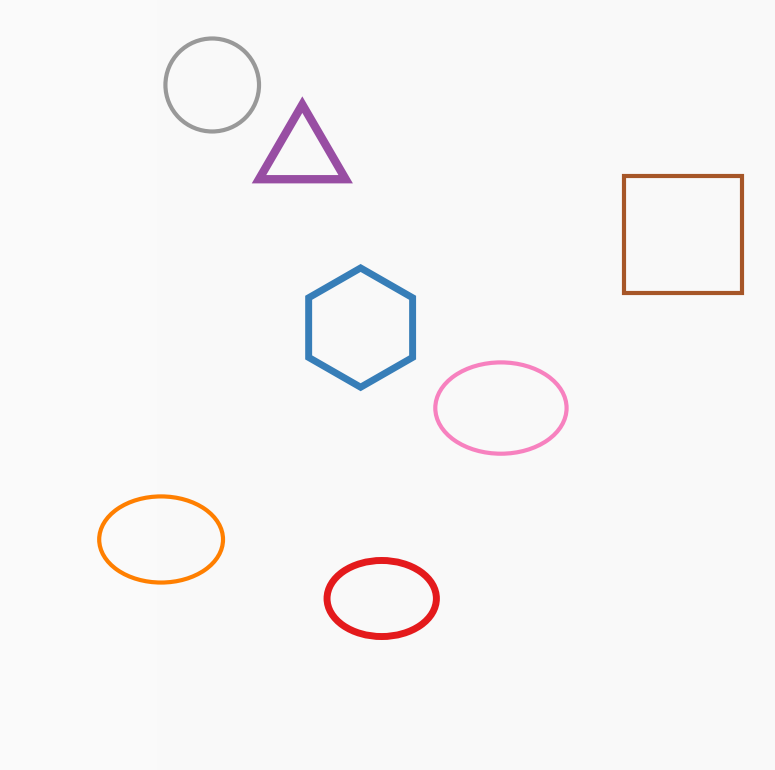[{"shape": "oval", "thickness": 2.5, "radius": 0.35, "center": [0.493, 0.223]}, {"shape": "hexagon", "thickness": 2.5, "radius": 0.39, "center": [0.465, 0.575]}, {"shape": "triangle", "thickness": 3, "radius": 0.32, "center": [0.39, 0.8]}, {"shape": "oval", "thickness": 1.5, "radius": 0.4, "center": [0.208, 0.299]}, {"shape": "square", "thickness": 1.5, "radius": 0.38, "center": [0.882, 0.696]}, {"shape": "oval", "thickness": 1.5, "radius": 0.42, "center": [0.646, 0.47]}, {"shape": "circle", "thickness": 1.5, "radius": 0.3, "center": [0.274, 0.89]}]